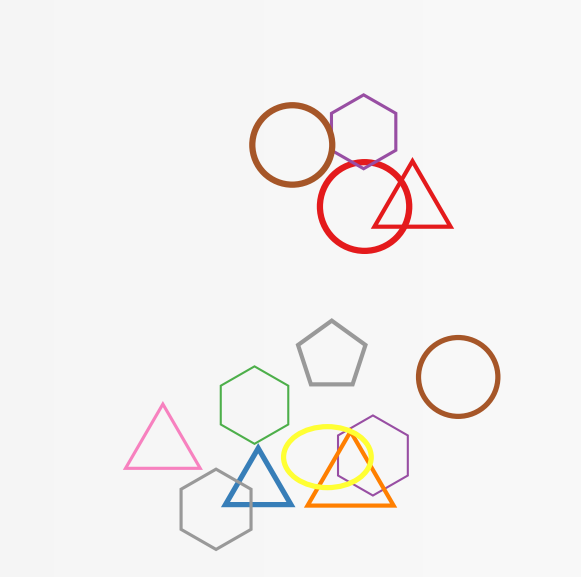[{"shape": "circle", "thickness": 3, "radius": 0.38, "center": [0.627, 0.642]}, {"shape": "triangle", "thickness": 2, "radius": 0.38, "center": [0.71, 0.644]}, {"shape": "triangle", "thickness": 2.5, "radius": 0.33, "center": [0.444, 0.158]}, {"shape": "hexagon", "thickness": 1, "radius": 0.34, "center": [0.438, 0.298]}, {"shape": "hexagon", "thickness": 1.5, "radius": 0.32, "center": [0.626, 0.771]}, {"shape": "hexagon", "thickness": 1, "radius": 0.35, "center": [0.642, 0.21]}, {"shape": "triangle", "thickness": 2, "radius": 0.43, "center": [0.603, 0.166]}, {"shape": "oval", "thickness": 2.5, "radius": 0.38, "center": [0.563, 0.208]}, {"shape": "circle", "thickness": 2.5, "radius": 0.34, "center": [0.788, 0.346]}, {"shape": "circle", "thickness": 3, "radius": 0.34, "center": [0.503, 0.748]}, {"shape": "triangle", "thickness": 1.5, "radius": 0.37, "center": [0.28, 0.225]}, {"shape": "pentagon", "thickness": 2, "radius": 0.3, "center": [0.571, 0.383]}, {"shape": "hexagon", "thickness": 1.5, "radius": 0.35, "center": [0.372, 0.117]}]